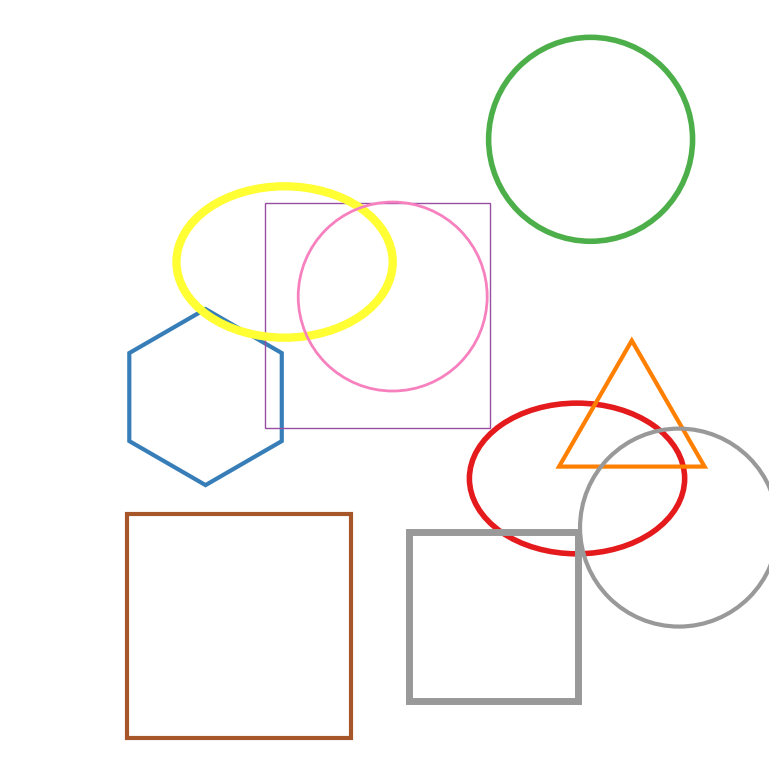[{"shape": "oval", "thickness": 2, "radius": 0.7, "center": [0.749, 0.379]}, {"shape": "hexagon", "thickness": 1.5, "radius": 0.57, "center": [0.267, 0.484]}, {"shape": "circle", "thickness": 2, "radius": 0.66, "center": [0.767, 0.819]}, {"shape": "square", "thickness": 0.5, "radius": 0.73, "center": [0.491, 0.59]}, {"shape": "triangle", "thickness": 1.5, "radius": 0.55, "center": [0.821, 0.449]}, {"shape": "oval", "thickness": 3, "radius": 0.7, "center": [0.37, 0.66]}, {"shape": "square", "thickness": 1.5, "radius": 0.73, "center": [0.311, 0.187]}, {"shape": "circle", "thickness": 1, "radius": 0.61, "center": [0.51, 0.615]}, {"shape": "circle", "thickness": 1.5, "radius": 0.64, "center": [0.882, 0.315]}, {"shape": "square", "thickness": 2.5, "radius": 0.55, "center": [0.641, 0.2]}]